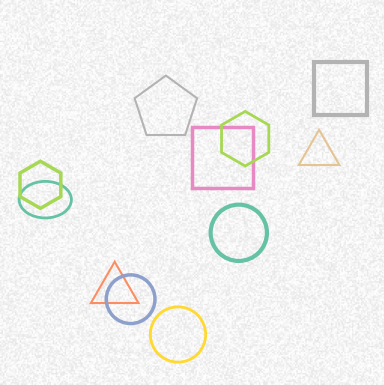[{"shape": "oval", "thickness": 2, "radius": 0.34, "center": [0.118, 0.481]}, {"shape": "circle", "thickness": 3, "radius": 0.37, "center": [0.62, 0.395]}, {"shape": "triangle", "thickness": 1.5, "radius": 0.36, "center": [0.298, 0.249]}, {"shape": "circle", "thickness": 2.5, "radius": 0.32, "center": [0.339, 0.223]}, {"shape": "square", "thickness": 2.5, "radius": 0.4, "center": [0.578, 0.592]}, {"shape": "hexagon", "thickness": 2.5, "radius": 0.31, "center": [0.105, 0.52]}, {"shape": "hexagon", "thickness": 2, "radius": 0.35, "center": [0.637, 0.64]}, {"shape": "circle", "thickness": 2, "radius": 0.36, "center": [0.462, 0.131]}, {"shape": "triangle", "thickness": 1.5, "radius": 0.3, "center": [0.829, 0.602]}, {"shape": "pentagon", "thickness": 1.5, "radius": 0.43, "center": [0.431, 0.718]}, {"shape": "square", "thickness": 3, "radius": 0.35, "center": [0.885, 0.77]}]